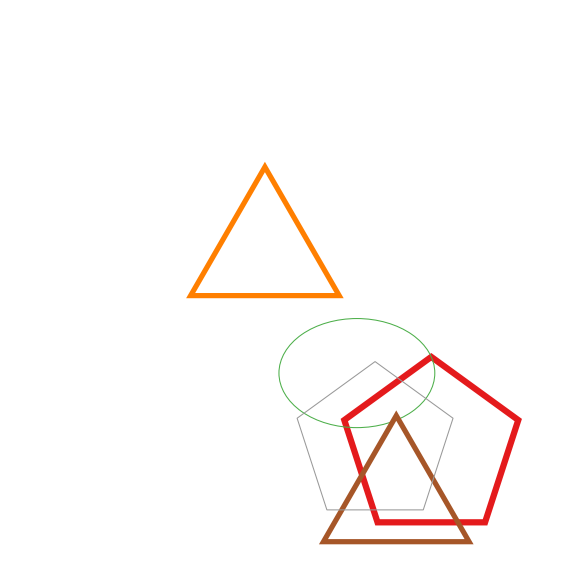[{"shape": "pentagon", "thickness": 3, "radius": 0.79, "center": [0.747, 0.223]}, {"shape": "oval", "thickness": 0.5, "radius": 0.67, "center": [0.618, 0.353]}, {"shape": "triangle", "thickness": 2.5, "radius": 0.74, "center": [0.459, 0.561]}, {"shape": "triangle", "thickness": 2.5, "radius": 0.73, "center": [0.686, 0.134]}, {"shape": "pentagon", "thickness": 0.5, "radius": 0.71, "center": [0.649, 0.231]}]